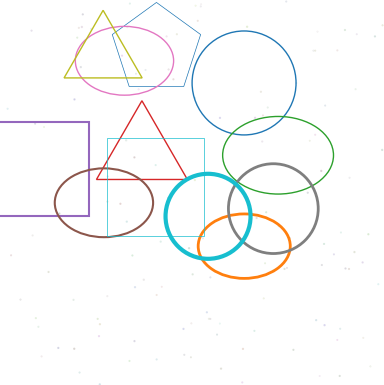[{"shape": "pentagon", "thickness": 0.5, "radius": 0.6, "center": [0.406, 0.873]}, {"shape": "circle", "thickness": 1, "radius": 0.68, "center": [0.634, 0.785]}, {"shape": "oval", "thickness": 2, "radius": 0.6, "center": [0.634, 0.361]}, {"shape": "oval", "thickness": 1, "radius": 0.72, "center": [0.722, 0.597]}, {"shape": "triangle", "thickness": 1, "radius": 0.68, "center": [0.369, 0.602]}, {"shape": "square", "thickness": 1.5, "radius": 0.61, "center": [0.11, 0.561]}, {"shape": "oval", "thickness": 1.5, "radius": 0.64, "center": [0.27, 0.473]}, {"shape": "oval", "thickness": 1, "radius": 0.64, "center": [0.323, 0.842]}, {"shape": "circle", "thickness": 2, "radius": 0.58, "center": [0.71, 0.458]}, {"shape": "triangle", "thickness": 1, "radius": 0.59, "center": [0.268, 0.856]}, {"shape": "circle", "thickness": 3, "radius": 0.55, "center": [0.54, 0.438]}, {"shape": "square", "thickness": 0.5, "radius": 0.63, "center": [0.404, 0.514]}]